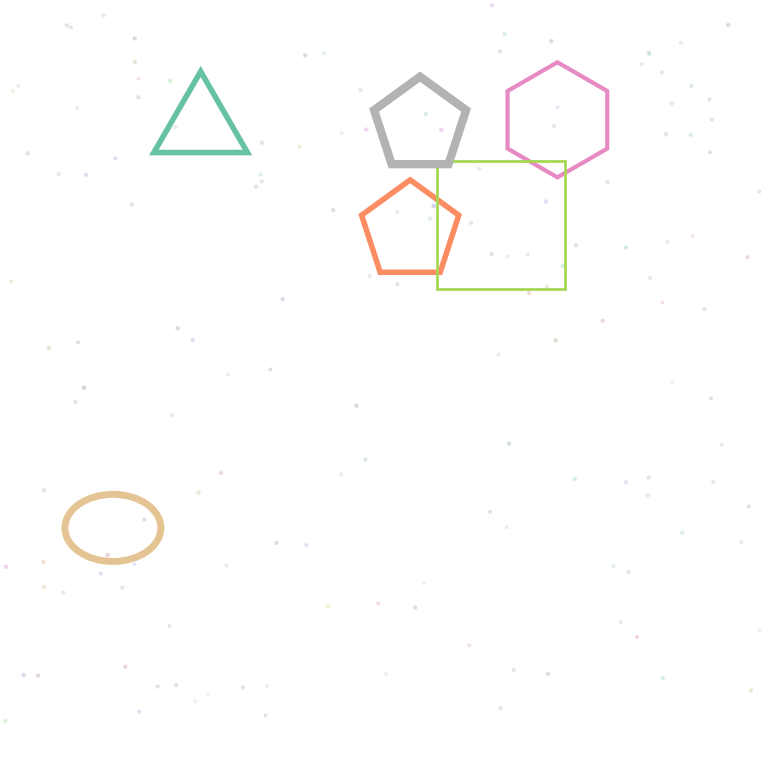[{"shape": "triangle", "thickness": 2, "radius": 0.35, "center": [0.261, 0.837]}, {"shape": "pentagon", "thickness": 2, "radius": 0.33, "center": [0.533, 0.7]}, {"shape": "hexagon", "thickness": 1.5, "radius": 0.37, "center": [0.724, 0.844]}, {"shape": "square", "thickness": 1, "radius": 0.41, "center": [0.651, 0.708]}, {"shape": "oval", "thickness": 2.5, "radius": 0.31, "center": [0.147, 0.314]}, {"shape": "pentagon", "thickness": 3, "radius": 0.31, "center": [0.546, 0.838]}]